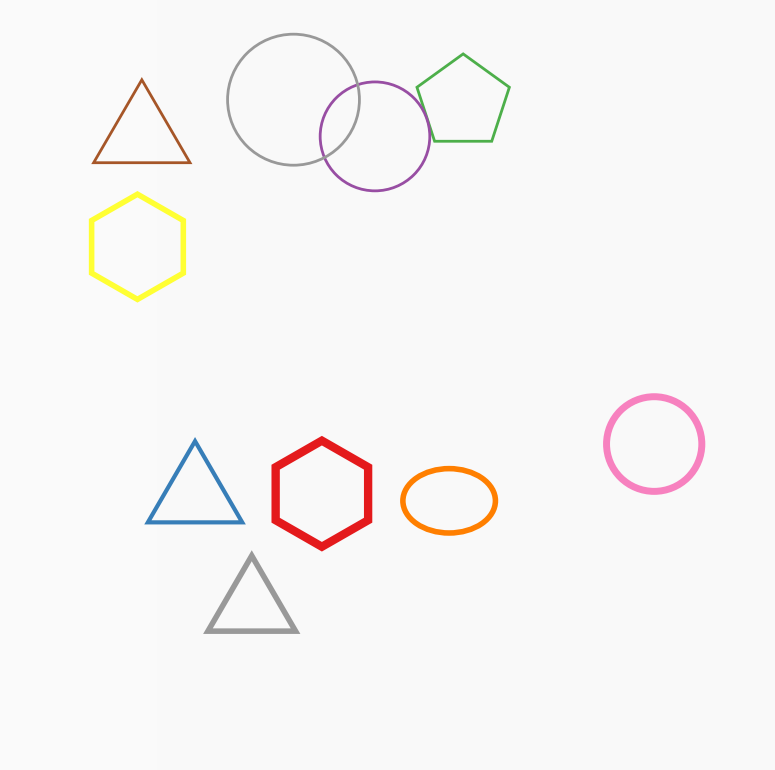[{"shape": "hexagon", "thickness": 3, "radius": 0.34, "center": [0.415, 0.359]}, {"shape": "triangle", "thickness": 1.5, "radius": 0.35, "center": [0.252, 0.357]}, {"shape": "pentagon", "thickness": 1, "radius": 0.31, "center": [0.598, 0.867]}, {"shape": "circle", "thickness": 1, "radius": 0.35, "center": [0.484, 0.823]}, {"shape": "oval", "thickness": 2, "radius": 0.3, "center": [0.58, 0.35]}, {"shape": "hexagon", "thickness": 2, "radius": 0.34, "center": [0.177, 0.679]}, {"shape": "triangle", "thickness": 1, "radius": 0.36, "center": [0.183, 0.825]}, {"shape": "circle", "thickness": 2.5, "radius": 0.31, "center": [0.844, 0.423]}, {"shape": "triangle", "thickness": 2, "radius": 0.33, "center": [0.325, 0.213]}, {"shape": "circle", "thickness": 1, "radius": 0.43, "center": [0.379, 0.871]}]